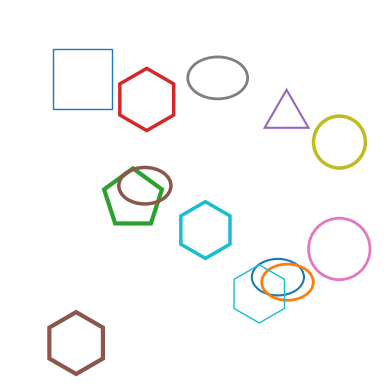[{"shape": "square", "thickness": 1, "radius": 0.39, "center": [0.214, 0.795]}, {"shape": "oval", "thickness": 1.5, "radius": 0.34, "center": [0.722, 0.28]}, {"shape": "oval", "thickness": 2, "radius": 0.34, "center": [0.747, 0.267]}, {"shape": "pentagon", "thickness": 3, "radius": 0.4, "center": [0.346, 0.484]}, {"shape": "hexagon", "thickness": 2.5, "radius": 0.4, "center": [0.381, 0.742]}, {"shape": "triangle", "thickness": 1.5, "radius": 0.33, "center": [0.744, 0.701]}, {"shape": "hexagon", "thickness": 3, "radius": 0.4, "center": [0.198, 0.109]}, {"shape": "oval", "thickness": 2.5, "radius": 0.34, "center": [0.376, 0.518]}, {"shape": "circle", "thickness": 2, "radius": 0.4, "center": [0.881, 0.353]}, {"shape": "oval", "thickness": 2, "radius": 0.39, "center": [0.565, 0.798]}, {"shape": "circle", "thickness": 2.5, "radius": 0.34, "center": [0.882, 0.631]}, {"shape": "hexagon", "thickness": 2.5, "radius": 0.37, "center": [0.534, 0.402]}, {"shape": "hexagon", "thickness": 1, "radius": 0.38, "center": [0.673, 0.237]}]